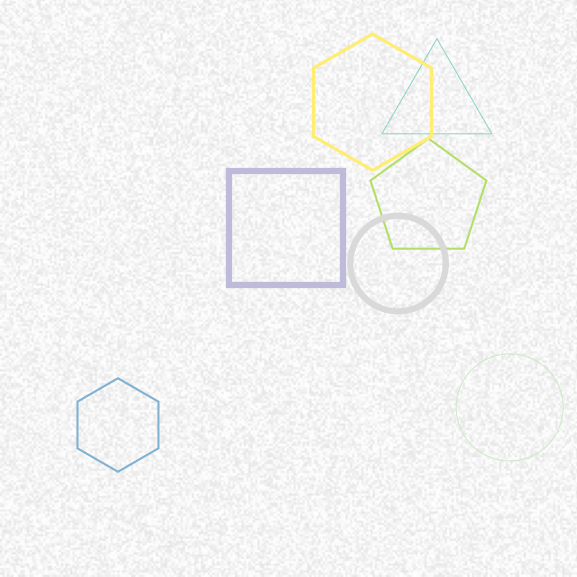[{"shape": "triangle", "thickness": 0.5, "radius": 0.55, "center": [0.757, 0.822]}, {"shape": "square", "thickness": 3, "radius": 0.49, "center": [0.496, 0.605]}, {"shape": "hexagon", "thickness": 1, "radius": 0.4, "center": [0.204, 0.263]}, {"shape": "pentagon", "thickness": 1, "radius": 0.53, "center": [0.742, 0.654]}, {"shape": "circle", "thickness": 3, "radius": 0.41, "center": [0.689, 0.543]}, {"shape": "circle", "thickness": 0.5, "radius": 0.46, "center": [0.883, 0.294]}, {"shape": "hexagon", "thickness": 1.5, "radius": 0.59, "center": [0.645, 0.822]}]